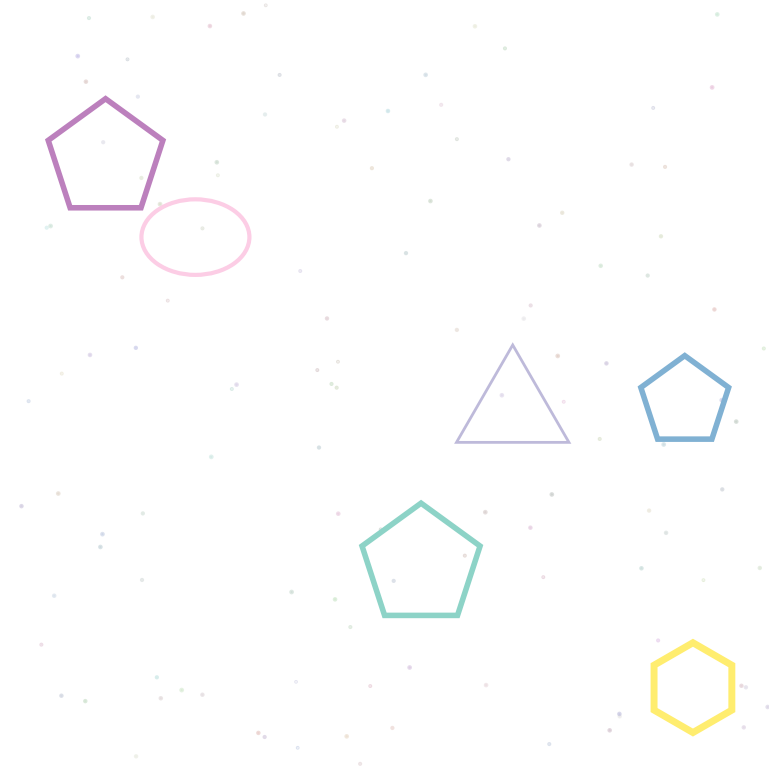[{"shape": "pentagon", "thickness": 2, "radius": 0.4, "center": [0.547, 0.266]}, {"shape": "triangle", "thickness": 1, "radius": 0.42, "center": [0.666, 0.468]}, {"shape": "pentagon", "thickness": 2, "radius": 0.3, "center": [0.889, 0.478]}, {"shape": "oval", "thickness": 1.5, "radius": 0.35, "center": [0.254, 0.692]}, {"shape": "pentagon", "thickness": 2, "radius": 0.39, "center": [0.137, 0.793]}, {"shape": "hexagon", "thickness": 2.5, "radius": 0.29, "center": [0.9, 0.107]}]